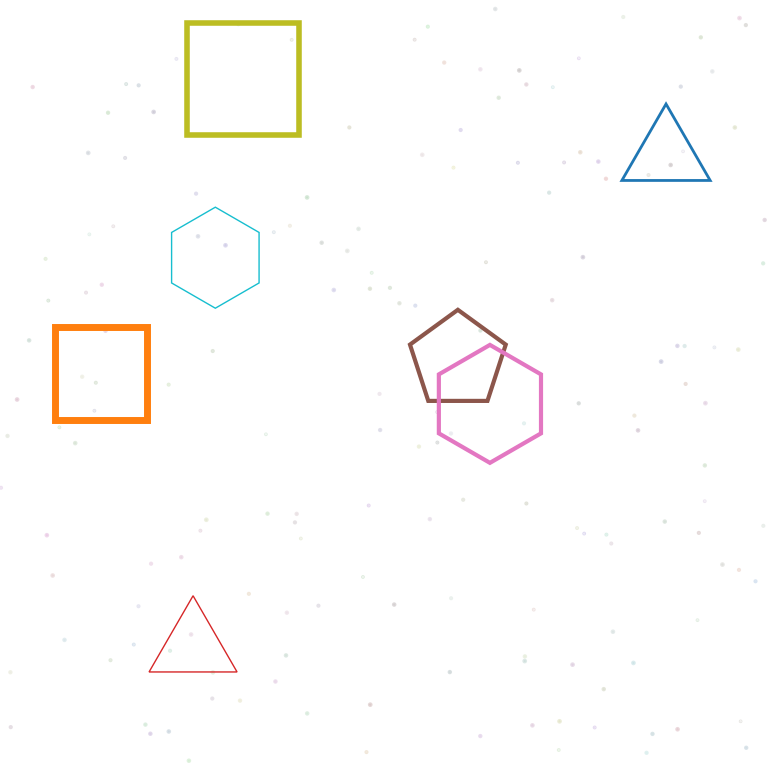[{"shape": "triangle", "thickness": 1, "radius": 0.33, "center": [0.865, 0.799]}, {"shape": "square", "thickness": 2.5, "radius": 0.3, "center": [0.132, 0.515]}, {"shape": "triangle", "thickness": 0.5, "radius": 0.33, "center": [0.251, 0.16]}, {"shape": "pentagon", "thickness": 1.5, "radius": 0.33, "center": [0.595, 0.532]}, {"shape": "hexagon", "thickness": 1.5, "radius": 0.38, "center": [0.636, 0.475]}, {"shape": "square", "thickness": 2, "radius": 0.36, "center": [0.316, 0.898]}, {"shape": "hexagon", "thickness": 0.5, "radius": 0.33, "center": [0.28, 0.665]}]